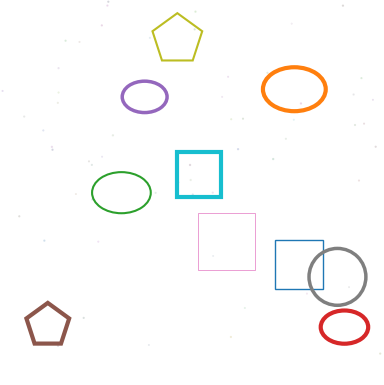[{"shape": "square", "thickness": 1, "radius": 0.31, "center": [0.777, 0.313]}, {"shape": "oval", "thickness": 3, "radius": 0.41, "center": [0.765, 0.768]}, {"shape": "oval", "thickness": 1.5, "radius": 0.38, "center": [0.315, 0.5]}, {"shape": "oval", "thickness": 3, "radius": 0.31, "center": [0.895, 0.15]}, {"shape": "oval", "thickness": 2.5, "radius": 0.29, "center": [0.376, 0.748]}, {"shape": "pentagon", "thickness": 3, "radius": 0.29, "center": [0.124, 0.155]}, {"shape": "square", "thickness": 0.5, "radius": 0.37, "center": [0.588, 0.372]}, {"shape": "circle", "thickness": 2.5, "radius": 0.37, "center": [0.877, 0.281]}, {"shape": "pentagon", "thickness": 1.5, "radius": 0.34, "center": [0.461, 0.898]}, {"shape": "square", "thickness": 3, "radius": 0.29, "center": [0.517, 0.547]}]